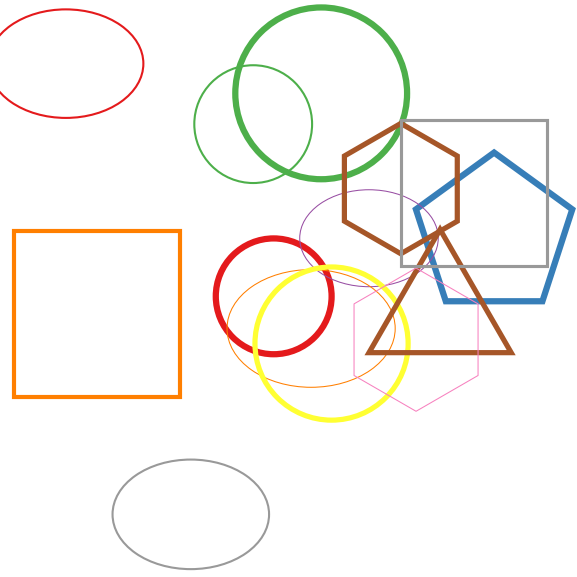[{"shape": "oval", "thickness": 1, "radius": 0.67, "center": [0.114, 0.889]}, {"shape": "circle", "thickness": 3, "radius": 0.5, "center": [0.474, 0.486]}, {"shape": "pentagon", "thickness": 3, "radius": 0.71, "center": [0.856, 0.593]}, {"shape": "circle", "thickness": 1, "radius": 0.51, "center": [0.438, 0.784]}, {"shape": "circle", "thickness": 3, "radius": 0.74, "center": [0.556, 0.837]}, {"shape": "oval", "thickness": 0.5, "radius": 0.6, "center": [0.639, 0.587]}, {"shape": "square", "thickness": 2, "radius": 0.72, "center": [0.168, 0.456]}, {"shape": "oval", "thickness": 0.5, "radius": 0.73, "center": [0.539, 0.43]}, {"shape": "circle", "thickness": 2.5, "radius": 0.66, "center": [0.574, 0.404]}, {"shape": "hexagon", "thickness": 2.5, "radius": 0.56, "center": [0.694, 0.673]}, {"shape": "triangle", "thickness": 2.5, "radius": 0.71, "center": [0.762, 0.46]}, {"shape": "hexagon", "thickness": 0.5, "radius": 0.62, "center": [0.72, 0.411]}, {"shape": "oval", "thickness": 1, "radius": 0.68, "center": [0.33, 0.108]}, {"shape": "square", "thickness": 1.5, "radius": 0.63, "center": [0.82, 0.665]}]